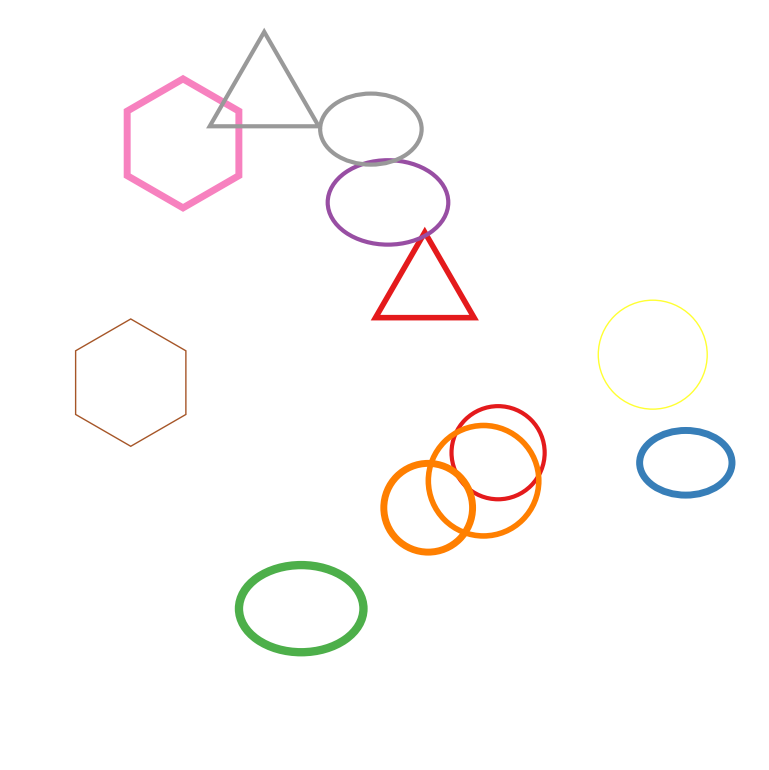[{"shape": "circle", "thickness": 1.5, "radius": 0.3, "center": [0.647, 0.412]}, {"shape": "triangle", "thickness": 2, "radius": 0.37, "center": [0.552, 0.624]}, {"shape": "oval", "thickness": 2.5, "radius": 0.3, "center": [0.891, 0.399]}, {"shape": "oval", "thickness": 3, "radius": 0.4, "center": [0.391, 0.21]}, {"shape": "oval", "thickness": 1.5, "radius": 0.39, "center": [0.504, 0.737]}, {"shape": "circle", "thickness": 2.5, "radius": 0.29, "center": [0.556, 0.341]}, {"shape": "circle", "thickness": 2, "radius": 0.36, "center": [0.628, 0.376]}, {"shape": "circle", "thickness": 0.5, "radius": 0.35, "center": [0.848, 0.539]}, {"shape": "hexagon", "thickness": 0.5, "radius": 0.41, "center": [0.17, 0.503]}, {"shape": "hexagon", "thickness": 2.5, "radius": 0.42, "center": [0.238, 0.814]}, {"shape": "oval", "thickness": 1.5, "radius": 0.33, "center": [0.482, 0.832]}, {"shape": "triangle", "thickness": 1.5, "radius": 0.41, "center": [0.343, 0.877]}]